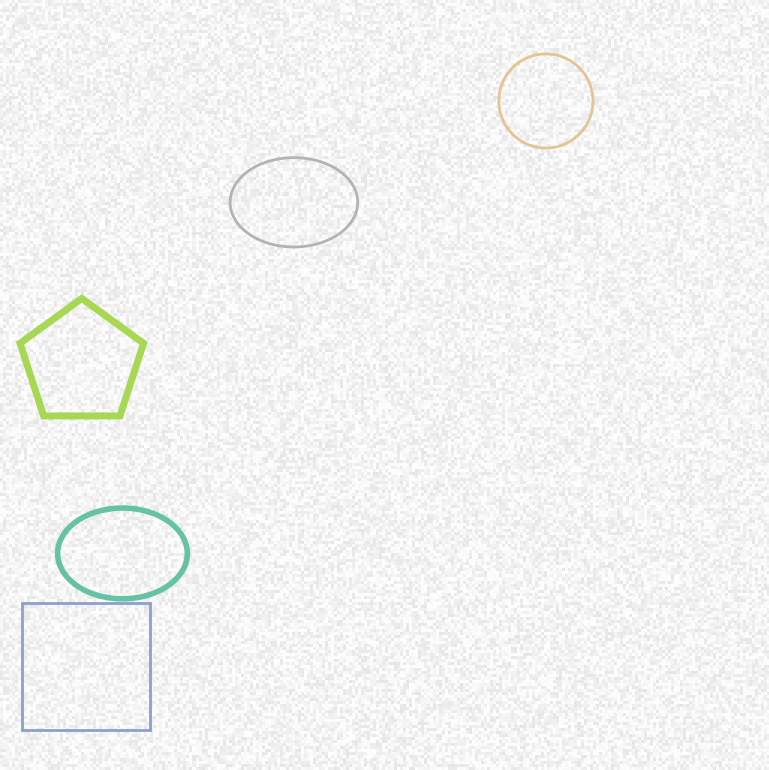[{"shape": "oval", "thickness": 2, "radius": 0.42, "center": [0.159, 0.281]}, {"shape": "square", "thickness": 1, "radius": 0.41, "center": [0.112, 0.134]}, {"shape": "pentagon", "thickness": 2.5, "radius": 0.42, "center": [0.106, 0.528]}, {"shape": "circle", "thickness": 1, "radius": 0.31, "center": [0.709, 0.869]}, {"shape": "oval", "thickness": 1, "radius": 0.41, "center": [0.382, 0.737]}]